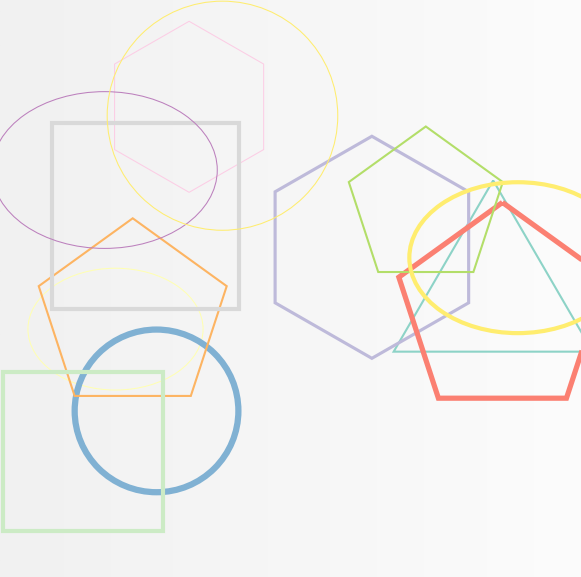[{"shape": "triangle", "thickness": 1, "radius": 0.99, "center": [0.848, 0.489]}, {"shape": "oval", "thickness": 0.5, "radius": 0.75, "center": [0.199, 0.429]}, {"shape": "hexagon", "thickness": 1.5, "radius": 0.96, "center": [0.64, 0.571]}, {"shape": "pentagon", "thickness": 2.5, "radius": 0.94, "center": [0.864, 0.461]}, {"shape": "circle", "thickness": 3, "radius": 0.7, "center": [0.269, 0.288]}, {"shape": "pentagon", "thickness": 1, "radius": 0.85, "center": [0.228, 0.451]}, {"shape": "pentagon", "thickness": 1, "radius": 0.7, "center": [0.733, 0.641]}, {"shape": "hexagon", "thickness": 0.5, "radius": 0.74, "center": [0.325, 0.814]}, {"shape": "square", "thickness": 2, "radius": 0.81, "center": [0.25, 0.624]}, {"shape": "oval", "thickness": 0.5, "radius": 0.97, "center": [0.18, 0.705]}, {"shape": "square", "thickness": 2, "radius": 0.69, "center": [0.143, 0.217]}, {"shape": "oval", "thickness": 2, "radius": 0.93, "center": [0.891, 0.553]}, {"shape": "circle", "thickness": 0.5, "radius": 0.99, "center": [0.383, 0.799]}]